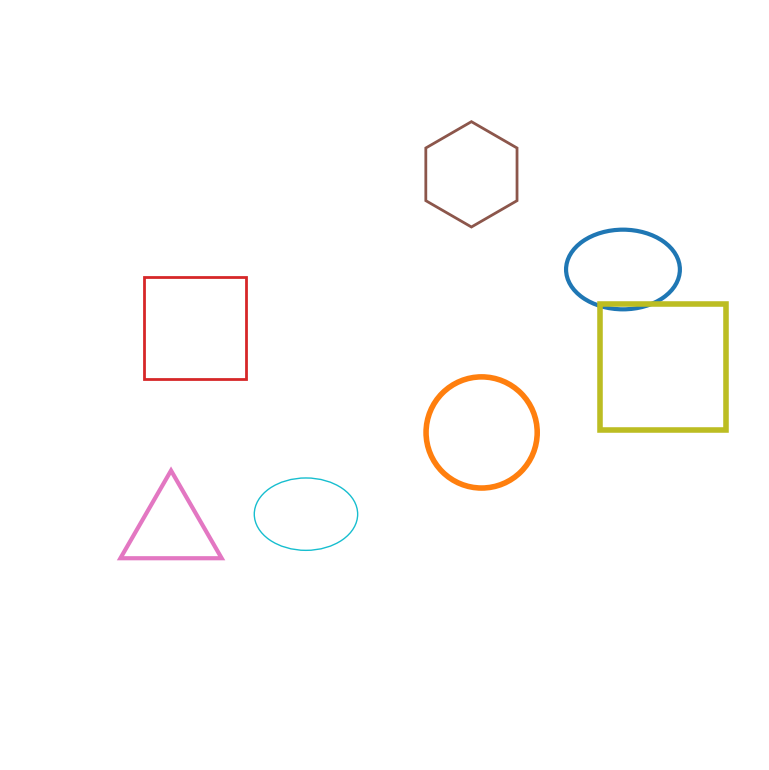[{"shape": "oval", "thickness": 1.5, "radius": 0.37, "center": [0.809, 0.65]}, {"shape": "circle", "thickness": 2, "radius": 0.36, "center": [0.626, 0.438]}, {"shape": "square", "thickness": 1, "radius": 0.33, "center": [0.254, 0.574]}, {"shape": "hexagon", "thickness": 1, "radius": 0.34, "center": [0.612, 0.774]}, {"shape": "triangle", "thickness": 1.5, "radius": 0.38, "center": [0.222, 0.313]}, {"shape": "square", "thickness": 2, "radius": 0.41, "center": [0.861, 0.523]}, {"shape": "oval", "thickness": 0.5, "radius": 0.34, "center": [0.397, 0.332]}]